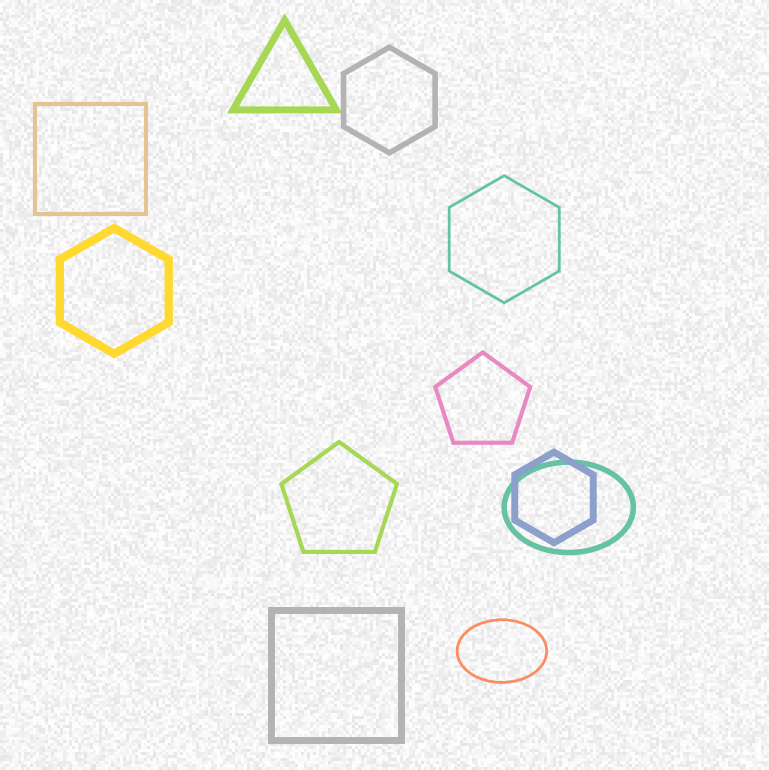[{"shape": "oval", "thickness": 2, "radius": 0.42, "center": [0.739, 0.341]}, {"shape": "hexagon", "thickness": 1, "radius": 0.41, "center": [0.655, 0.689]}, {"shape": "oval", "thickness": 1, "radius": 0.29, "center": [0.652, 0.154]}, {"shape": "hexagon", "thickness": 2.5, "radius": 0.29, "center": [0.719, 0.354]}, {"shape": "pentagon", "thickness": 1.5, "radius": 0.32, "center": [0.627, 0.477]}, {"shape": "pentagon", "thickness": 1.5, "radius": 0.39, "center": [0.44, 0.347]}, {"shape": "triangle", "thickness": 2.5, "radius": 0.39, "center": [0.37, 0.896]}, {"shape": "hexagon", "thickness": 3, "radius": 0.41, "center": [0.148, 0.622]}, {"shape": "square", "thickness": 1.5, "radius": 0.36, "center": [0.117, 0.793]}, {"shape": "hexagon", "thickness": 2, "radius": 0.34, "center": [0.506, 0.87]}, {"shape": "square", "thickness": 2.5, "radius": 0.42, "center": [0.436, 0.123]}]